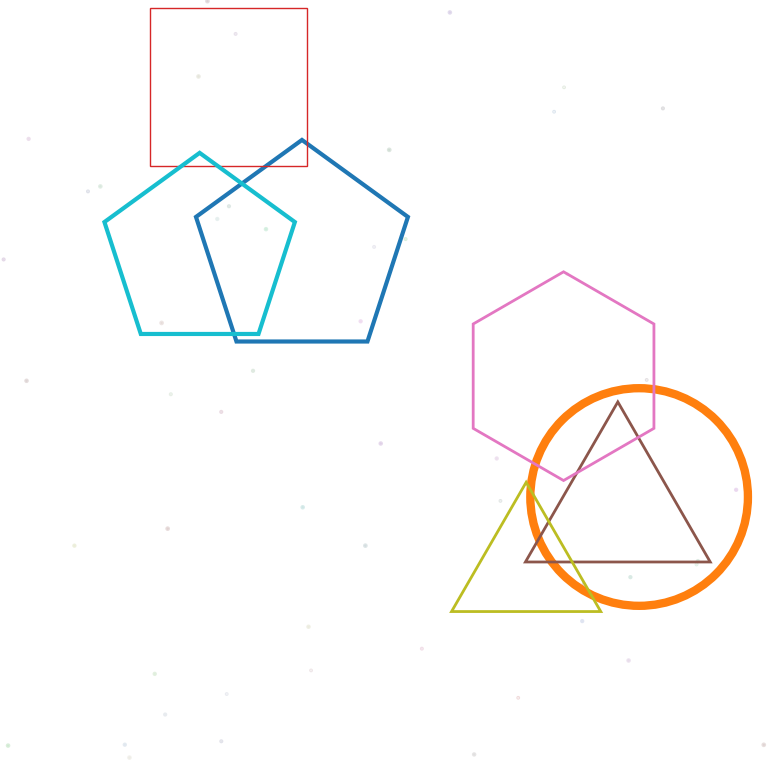[{"shape": "pentagon", "thickness": 1.5, "radius": 0.72, "center": [0.392, 0.674]}, {"shape": "circle", "thickness": 3, "radius": 0.71, "center": [0.83, 0.355]}, {"shape": "square", "thickness": 0.5, "radius": 0.51, "center": [0.297, 0.887]}, {"shape": "triangle", "thickness": 1, "radius": 0.69, "center": [0.802, 0.339]}, {"shape": "hexagon", "thickness": 1, "radius": 0.68, "center": [0.732, 0.511]}, {"shape": "triangle", "thickness": 1, "radius": 0.56, "center": [0.683, 0.262]}, {"shape": "pentagon", "thickness": 1.5, "radius": 0.65, "center": [0.259, 0.671]}]